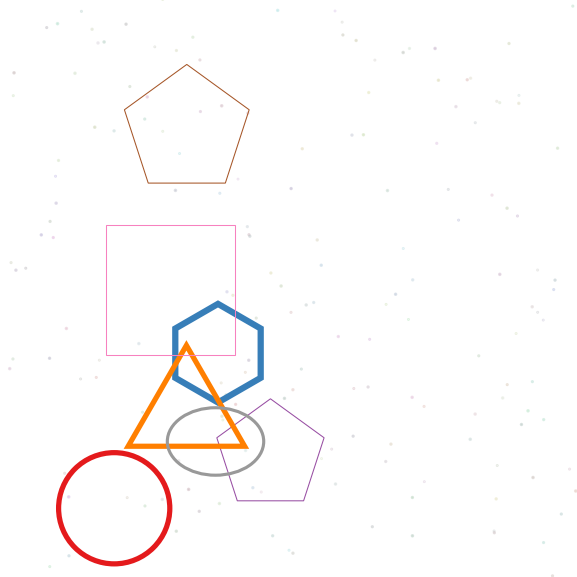[{"shape": "circle", "thickness": 2.5, "radius": 0.48, "center": [0.198, 0.119]}, {"shape": "hexagon", "thickness": 3, "radius": 0.43, "center": [0.377, 0.388]}, {"shape": "pentagon", "thickness": 0.5, "radius": 0.49, "center": [0.468, 0.211]}, {"shape": "triangle", "thickness": 2.5, "radius": 0.58, "center": [0.323, 0.285]}, {"shape": "pentagon", "thickness": 0.5, "radius": 0.57, "center": [0.323, 0.774]}, {"shape": "square", "thickness": 0.5, "radius": 0.56, "center": [0.295, 0.497]}, {"shape": "oval", "thickness": 1.5, "radius": 0.42, "center": [0.373, 0.235]}]